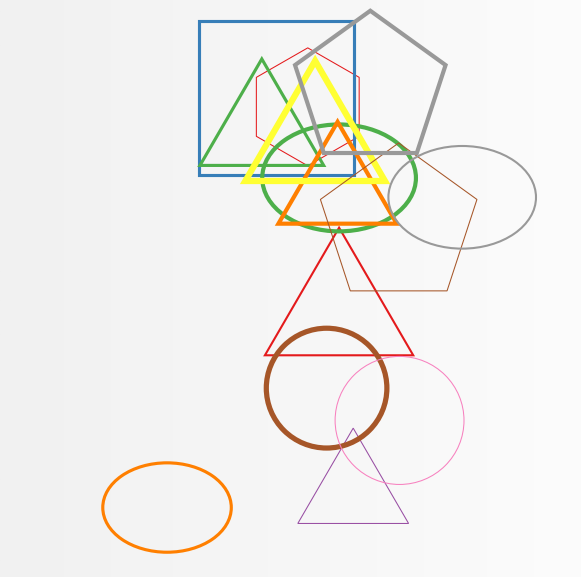[{"shape": "hexagon", "thickness": 0.5, "radius": 0.51, "center": [0.529, 0.814]}, {"shape": "triangle", "thickness": 1, "radius": 0.74, "center": [0.583, 0.458]}, {"shape": "square", "thickness": 1.5, "radius": 0.67, "center": [0.476, 0.829]}, {"shape": "triangle", "thickness": 1.5, "radius": 0.61, "center": [0.45, 0.774]}, {"shape": "oval", "thickness": 2, "radius": 0.66, "center": [0.583, 0.691]}, {"shape": "triangle", "thickness": 0.5, "radius": 0.55, "center": [0.608, 0.148]}, {"shape": "triangle", "thickness": 2, "radius": 0.59, "center": [0.581, 0.671]}, {"shape": "oval", "thickness": 1.5, "radius": 0.55, "center": [0.287, 0.12]}, {"shape": "triangle", "thickness": 3, "radius": 0.69, "center": [0.542, 0.755]}, {"shape": "pentagon", "thickness": 0.5, "radius": 0.71, "center": [0.686, 0.61]}, {"shape": "circle", "thickness": 2.5, "radius": 0.52, "center": [0.562, 0.327]}, {"shape": "circle", "thickness": 0.5, "radius": 0.55, "center": [0.687, 0.271]}, {"shape": "oval", "thickness": 1, "radius": 0.63, "center": [0.795, 0.657]}, {"shape": "pentagon", "thickness": 2, "radius": 0.68, "center": [0.637, 0.844]}]